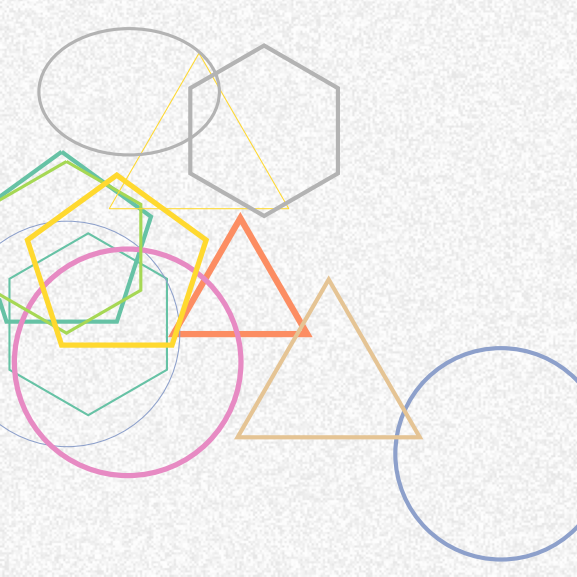[{"shape": "pentagon", "thickness": 2, "radius": 0.81, "center": [0.107, 0.574]}, {"shape": "hexagon", "thickness": 1, "radius": 0.79, "center": [0.153, 0.438]}, {"shape": "triangle", "thickness": 3, "radius": 0.67, "center": [0.416, 0.488]}, {"shape": "circle", "thickness": 2, "radius": 0.92, "center": [0.868, 0.213]}, {"shape": "circle", "thickness": 0.5, "radius": 0.98, "center": [0.116, 0.421]}, {"shape": "circle", "thickness": 2.5, "radius": 0.98, "center": [0.221, 0.372]}, {"shape": "hexagon", "thickness": 1.5, "radius": 0.74, "center": [0.115, 0.571]}, {"shape": "pentagon", "thickness": 2.5, "radius": 0.81, "center": [0.202, 0.533]}, {"shape": "triangle", "thickness": 0.5, "radius": 0.9, "center": [0.345, 0.727]}, {"shape": "triangle", "thickness": 2, "radius": 0.91, "center": [0.569, 0.333]}, {"shape": "oval", "thickness": 1.5, "radius": 0.78, "center": [0.224, 0.84]}, {"shape": "hexagon", "thickness": 2, "radius": 0.74, "center": [0.457, 0.773]}]